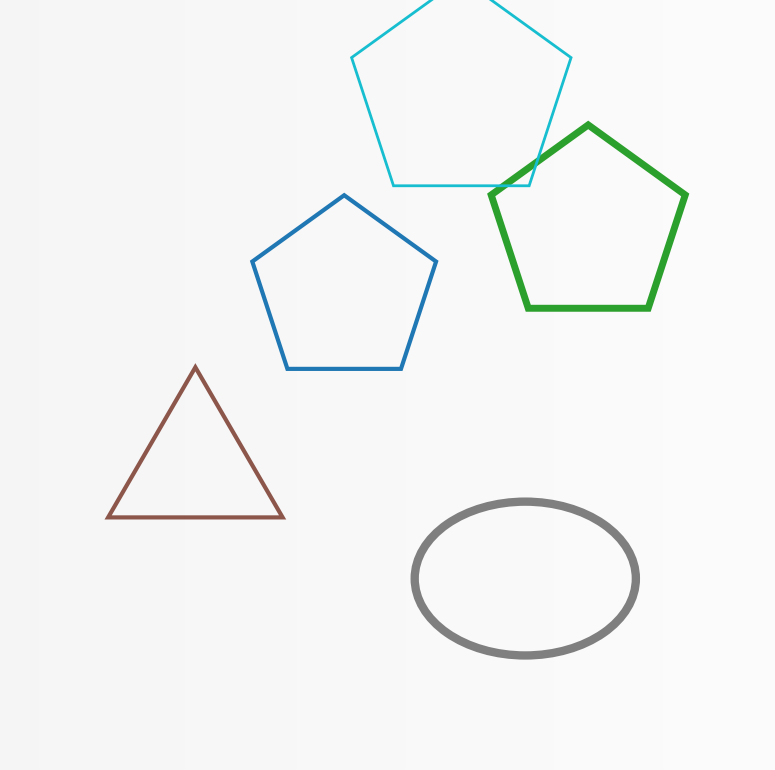[{"shape": "pentagon", "thickness": 1.5, "radius": 0.62, "center": [0.444, 0.622]}, {"shape": "pentagon", "thickness": 2.5, "radius": 0.66, "center": [0.759, 0.706]}, {"shape": "triangle", "thickness": 1.5, "radius": 0.65, "center": [0.252, 0.393]}, {"shape": "oval", "thickness": 3, "radius": 0.71, "center": [0.678, 0.249]}, {"shape": "pentagon", "thickness": 1, "radius": 0.74, "center": [0.595, 0.879]}]